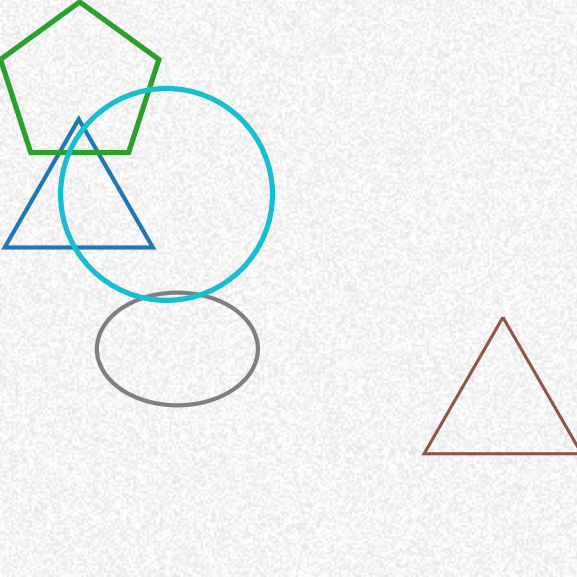[{"shape": "triangle", "thickness": 2, "radius": 0.74, "center": [0.136, 0.645]}, {"shape": "pentagon", "thickness": 2.5, "radius": 0.72, "center": [0.138, 0.852]}, {"shape": "triangle", "thickness": 1.5, "radius": 0.79, "center": [0.871, 0.292]}, {"shape": "oval", "thickness": 2, "radius": 0.7, "center": [0.307, 0.395]}, {"shape": "circle", "thickness": 2.5, "radius": 0.92, "center": [0.288, 0.663]}]